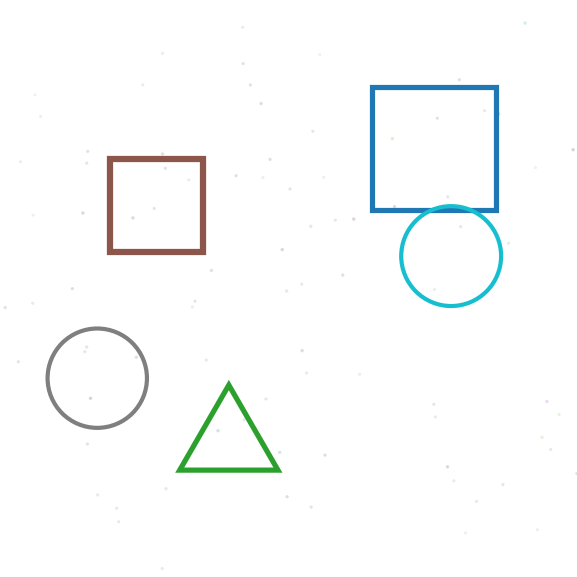[{"shape": "square", "thickness": 2.5, "radius": 0.53, "center": [0.751, 0.742]}, {"shape": "triangle", "thickness": 2.5, "radius": 0.49, "center": [0.396, 0.234]}, {"shape": "square", "thickness": 3, "radius": 0.4, "center": [0.27, 0.643]}, {"shape": "circle", "thickness": 2, "radius": 0.43, "center": [0.168, 0.344]}, {"shape": "circle", "thickness": 2, "radius": 0.43, "center": [0.781, 0.556]}]